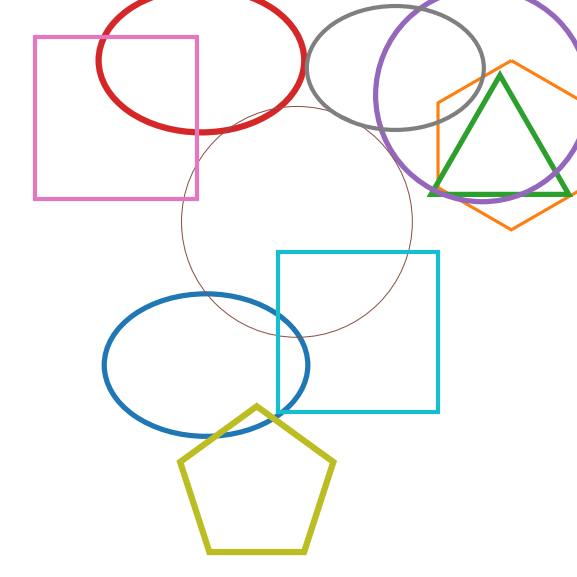[{"shape": "oval", "thickness": 2.5, "radius": 0.88, "center": [0.357, 0.367]}, {"shape": "hexagon", "thickness": 1.5, "radius": 0.73, "center": [0.885, 0.748]}, {"shape": "triangle", "thickness": 2.5, "radius": 0.69, "center": [0.866, 0.731]}, {"shape": "oval", "thickness": 3, "radius": 0.89, "center": [0.349, 0.895]}, {"shape": "circle", "thickness": 2.5, "radius": 0.92, "center": [0.835, 0.834]}, {"shape": "circle", "thickness": 0.5, "radius": 1.0, "center": [0.514, 0.615]}, {"shape": "square", "thickness": 2, "radius": 0.7, "center": [0.202, 0.795]}, {"shape": "oval", "thickness": 2, "radius": 0.77, "center": [0.685, 0.881]}, {"shape": "pentagon", "thickness": 3, "radius": 0.7, "center": [0.445, 0.156]}, {"shape": "square", "thickness": 2, "radius": 0.69, "center": [0.619, 0.424]}]